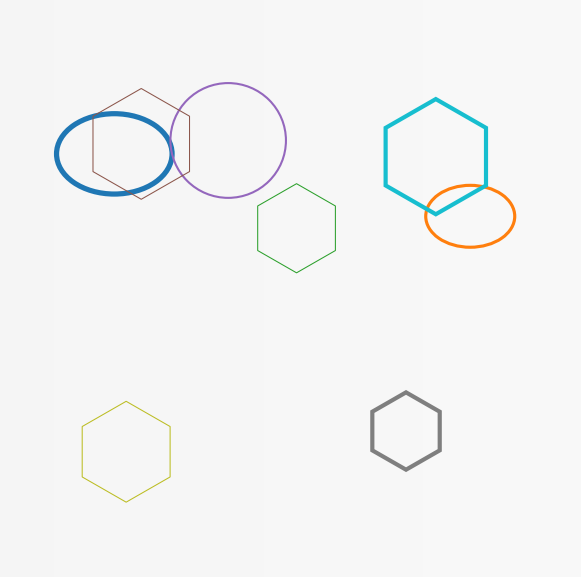[{"shape": "oval", "thickness": 2.5, "radius": 0.5, "center": [0.197, 0.733]}, {"shape": "oval", "thickness": 1.5, "radius": 0.38, "center": [0.809, 0.625]}, {"shape": "hexagon", "thickness": 0.5, "radius": 0.39, "center": [0.51, 0.604]}, {"shape": "circle", "thickness": 1, "radius": 0.5, "center": [0.393, 0.756]}, {"shape": "hexagon", "thickness": 0.5, "radius": 0.48, "center": [0.243, 0.75]}, {"shape": "hexagon", "thickness": 2, "radius": 0.33, "center": [0.699, 0.253]}, {"shape": "hexagon", "thickness": 0.5, "radius": 0.44, "center": [0.217, 0.217]}, {"shape": "hexagon", "thickness": 2, "radius": 0.5, "center": [0.75, 0.728]}]